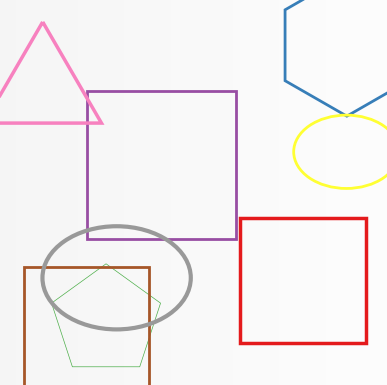[{"shape": "square", "thickness": 2.5, "radius": 0.81, "center": [0.783, 0.271]}, {"shape": "hexagon", "thickness": 2, "radius": 0.92, "center": [0.895, 0.882]}, {"shape": "pentagon", "thickness": 0.5, "radius": 0.74, "center": [0.274, 0.167]}, {"shape": "square", "thickness": 2, "radius": 0.96, "center": [0.417, 0.572]}, {"shape": "oval", "thickness": 2, "radius": 0.68, "center": [0.894, 0.606]}, {"shape": "square", "thickness": 2, "radius": 0.81, "center": [0.223, 0.145]}, {"shape": "triangle", "thickness": 2.5, "radius": 0.88, "center": [0.11, 0.768]}, {"shape": "oval", "thickness": 3, "radius": 0.96, "center": [0.301, 0.278]}]